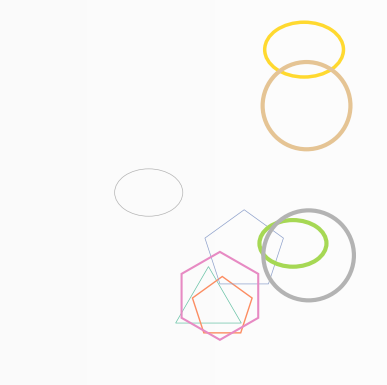[{"shape": "triangle", "thickness": 0.5, "radius": 0.49, "center": [0.538, 0.21]}, {"shape": "pentagon", "thickness": 1, "radius": 0.4, "center": [0.574, 0.201]}, {"shape": "pentagon", "thickness": 0.5, "radius": 0.53, "center": [0.63, 0.349]}, {"shape": "hexagon", "thickness": 1.5, "radius": 0.57, "center": [0.567, 0.232]}, {"shape": "oval", "thickness": 3, "radius": 0.43, "center": [0.756, 0.368]}, {"shape": "oval", "thickness": 2.5, "radius": 0.51, "center": [0.785, 0.871]}, {"shape": "circle", "thickness": 3, "radius": 0.57, "center": [0.791, 0.726]}, {"shape": "circle", "thickness": 3, "radius": 0.58, "center": [0.796, 0.337]}, {"shape": "oval", "thickness": 0.5, "radius": 0.44, "center": [0.384, 0.5]}]